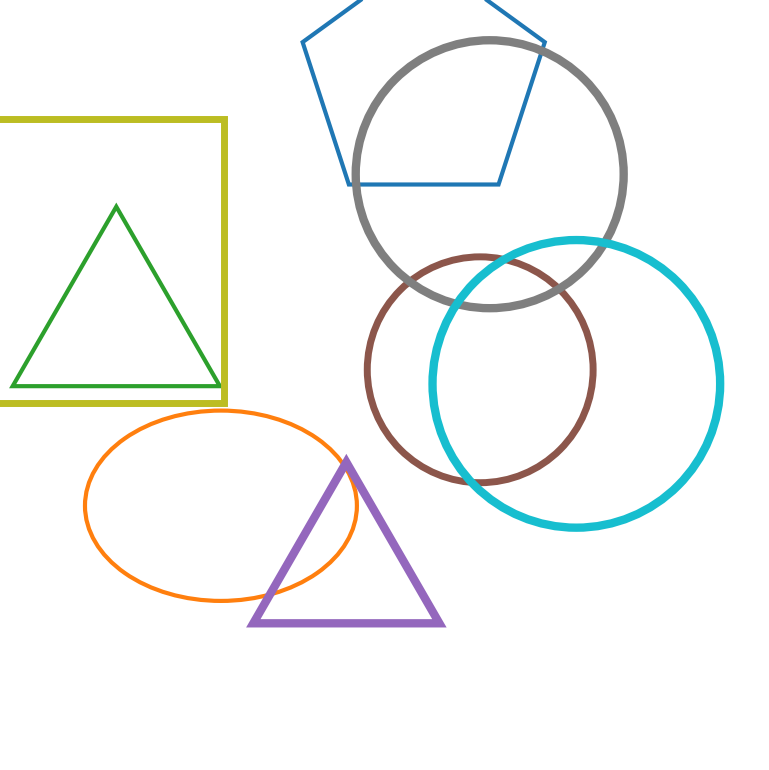[{"shape": "pentagon", "thickness": 1.5, "radius": 0.83, "center": [0.55, 0.894]}, {"shape": "oval", "thickness": 1.5, "radius": 0.88, "center": [0.287, 0.343]}, {"shape": "triangle", "thickness": 1.5, "radius": 0.78, "center": [0.151, 0.576]}, {"shape": "triangle", "thickness": 3, "radius": 0.7, "center": [0.45, 0.26]}, {"shape": "circle", "thickness": 2.5, "radius": 0.73, "center": [0.624, 0.52]}, {"shape": "circle", "thickness": 3, "radius": 0.87, "center": [0.636, 0.774]}, {"shape": "square", "thickness": 2.5, "radius": 0.92, "center": [0.107, 0.661]}, {"shape": "circle", "thickness": 3, "radius": 0.93, "center": [0.748, 0.501]}]